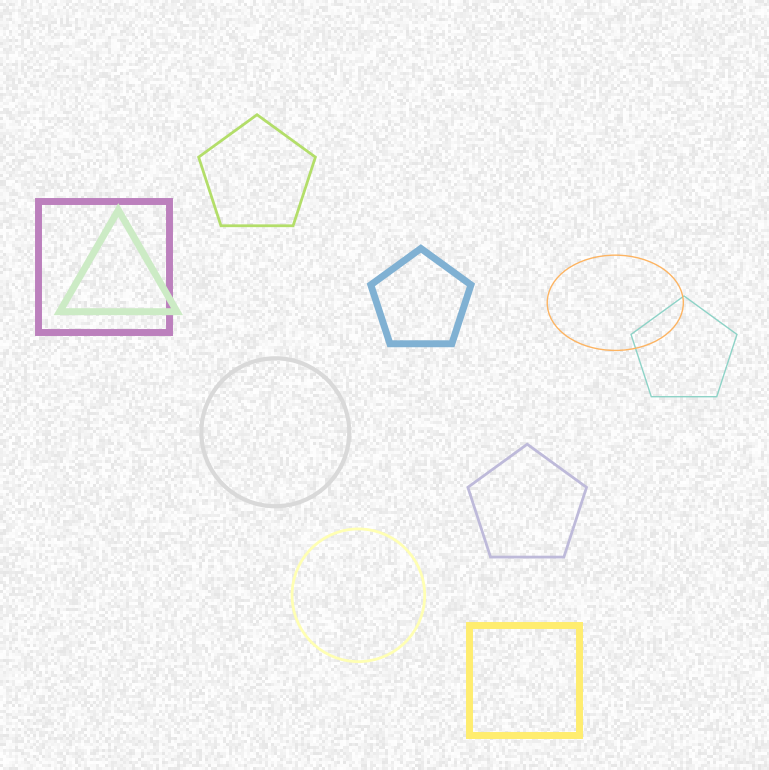[{"shape": "pentagon", "thickness": 0.5, "radius": 0.36, "center": [0.888, 0.543]}, {"shape": "circle", "thickness": 1, "radius": 0.43, "center": [0.465, 0.227]}, {"shape": "pentagon", "thickness": 1, "radius": 0.41, "center": [0.685, 0.342]}, {"shape": "pentagon", "thickness": 2.5, "radius": 0.34, "center": [0.547, 0.609]}, {"shape": "oval", "thickness": 0.5, "radius": 0.44, "center": [0.799, 0.607]}, {"shape": "pentagon", "thickness": 1, "radius": 0.4, "center": [0.334, 0.771]}, {"shape": "circle", "thickness": 1.5, "radius": 0.48, "center": [0.358, 0.439]}, {"shape": "square", "thickness": 2.5, "radius": 0.43, "center": [0.135, 0.654]}, {"shape": "triangle", "thickness": 2.5, "radius": 0.44, "center": [0.154, 0.639]}, {"shape": "square", "thickness": 2.5, "radius": 0.36, "center": [0.68, 0.117]}]